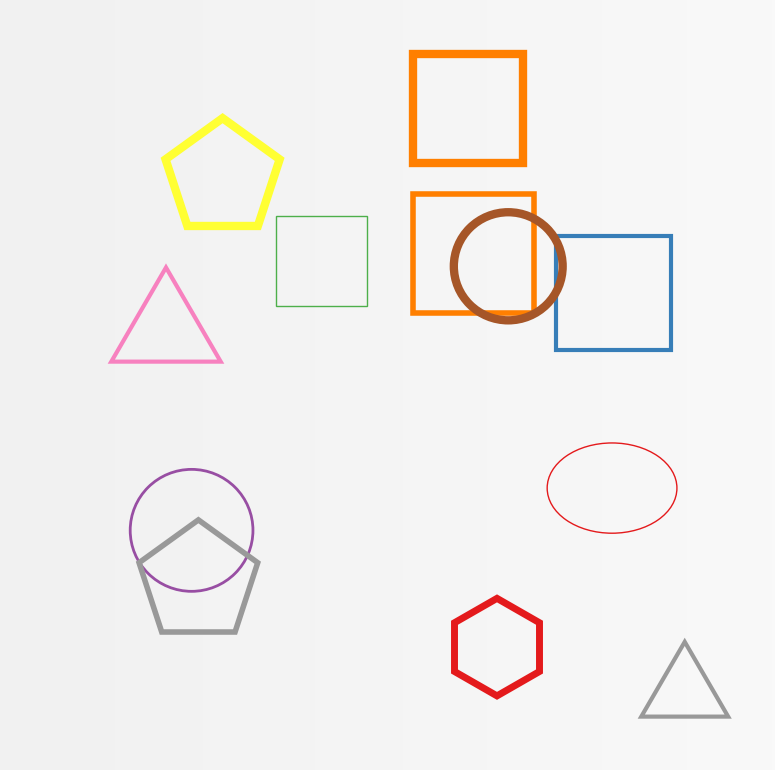[{"shape": "hexagon", "thickness": 2.5, "radius": 0.32, "center": [0.641, 0.16]}, {"shape": "oval", "thickness": 0.5, "radius": 0.42, "center": [0.79, 0.366]}, {"shape": "square", "thickness": 1.5, "radius": 0.37, "center": [0.792, 0.62]}, {"shape": "square", "thickness": 0.5, "radius": 0.29, "center": [0.415, 0.661]}, {"shape": "circle", "thickness": 1, "radius": 0.4, "center": [0.247, 0.311]}, {"shape": "square", "thickness": 2, "radius": 0.39, "center": [0.611, 0.671]}, {"shape": "square", "thickness": 3, "radius": 0.35, "center": [0.604, 0.859]}, {"shape": "pentagon", "thickness": 3, "radius": 0.39, "center": [0.287, 0.769]}, {"shape": "circle", "thickness": 3, "radius": 0.35, "center": [0.656, 0.654]}, {"shape": "triangle", "thickness": 1.5, "radius": 0.41, "center": [0.214, 0.571]}, {"shape": "triangle", "thickness": 1.5, "radius": 0.32, "center": [0.884, 0.102]}, {"shape": "pentagon", "thickness": 2, "radius": 0.4, "center": [0.256, 0.244]}]